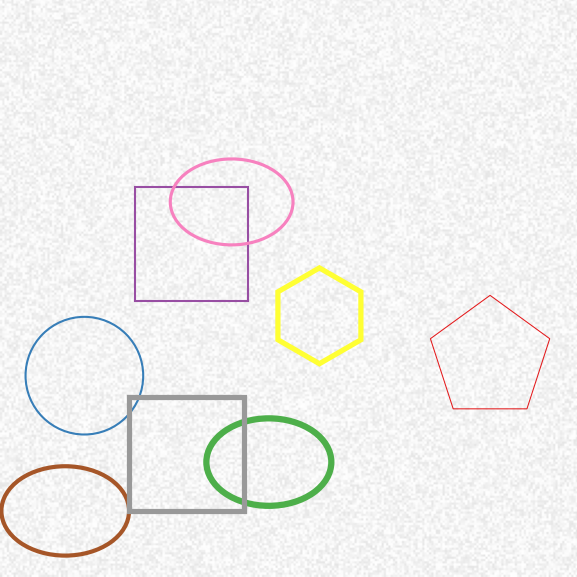[{"shape": "pentagon", "thickness": 0.5, "radius": 0.54, "center": [0.849, 0.379]}, {"shape": "circle", "thickness": 1, "radius": 0.51, "center": [0.146, 0.349]}, {"shape": "oval", "thickness": 3, "radius": 0.54, "center": [0.466, 0.199]}, {"shape": "square", "thickness": 1, "radius": 0.49, "center": [0.331, 0.577]}, {"shape": "hexagon", "thickness": 2.5, "radius": 0.41, "center": [0.553, 0.452]}, {"shape": "oval", "thickness": 2, "radius": 0.55, "center": [0.113, 0.114]}, {"shape": "oval", "thickness": 1.5, "radius": 0.53, "center": [0.401, 0.649]}, {"shape": "square", "thickness": 2.5, "radius": 0.5, "center": [0.323, 0.213]}]